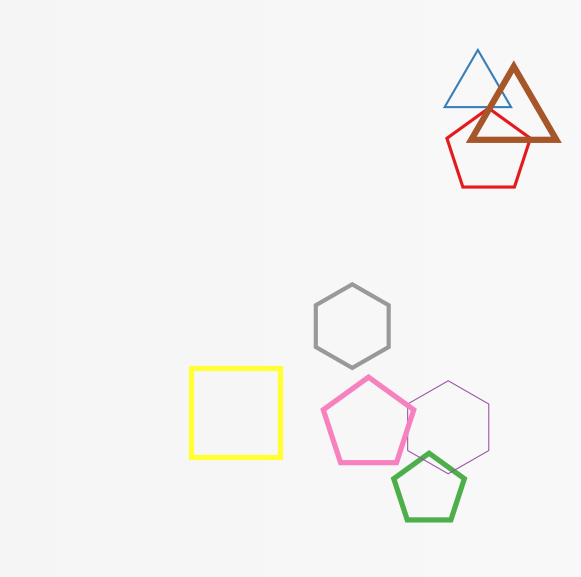[{"shape": "pentagon", "thickness": 1.5, "radius": 0.38, "center": [0.841, 0.736]}, {"shape": "triangle", "thickness": 1, "radius": 0.33, "center": [0.822, 0.847]}, {"shape": "pentagon", "thickness": 2.5, "radius": 0.32, "center": [0.738, 0.15]}, {"shape": "hexagon", "thickness": 0.5, "radius": 0.4, "center": [0.771, 0.259]}, {"shape": "square", "thickness": 2.5, "radius": 0.38, "center": [0.405, 0.285]}, {"shape": "triangle", "thickness": 3, "radius": 0.42, "center": [0.884, 0.799]}, {"shape": "pentagon", "thickness": 2.5, "radius": 0.41, "center": [0.634, 0.264]}, {"shape": "hexagon", "thickness": 2, "radius": 0.36, "center": [0.606, 0.434]}]